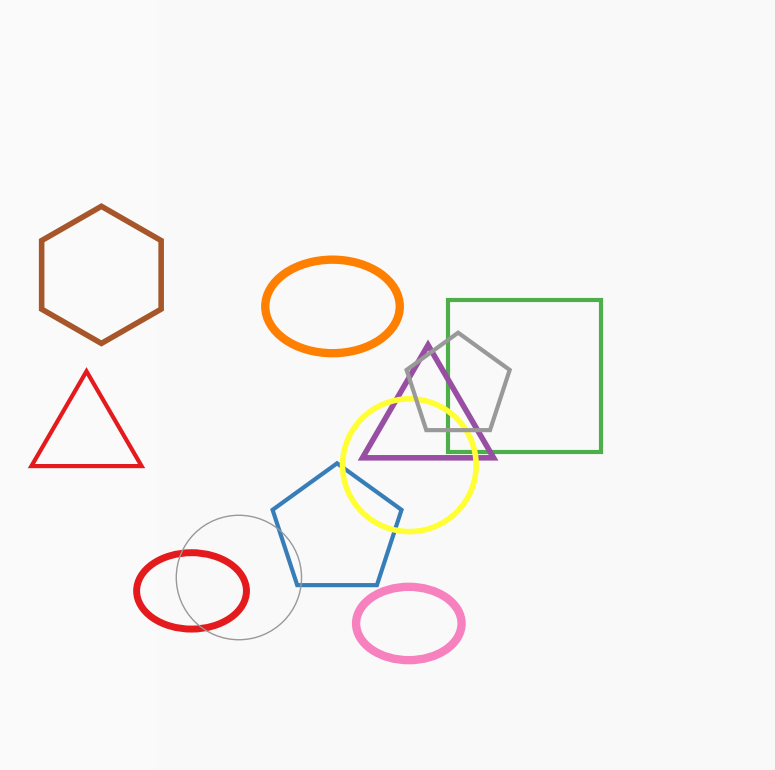[{"shape": "triangle", "thickness": 1.5, "radius": 0.41, "center": [0.112, 0.436]}, {"shape": "oval", "thickness": 2.5, "radius": 0.35, "center": [0.247, 0.233]}, {"shape": "pentagon", "thickness": 1.5, "radius": 0.44, "center": [0.435, 0.311]}, {"shape": "square", "thickness": 1.5, "radius": 0.5, "center": [0.677, 0.512]}, {"shape": "triangle", "thickness": 2, "radius": 0.49, "center": [0.552, 0.454]}, {"shape": "oval", "thickness": 3, "radius": 0.43, "center": [0.429, 0.602]}, {"shape": "circle", "thickness": 2, "radius": 0.43, "center": [0.528, 0.396]}, {"shape": "hexagon", "thickness": 2, "radius": 0.45, "center": [0.131, 0.643]}, {"shape": "oval", "thickness": 3, "radius": 0.34, "center": [0.528, 0.19]}, {"shape": "pentagon", "thickness": 1.5, "radius": 0.35, "center": [0.591, 0.498]}, {"shape": "circle", "thickness": 0.5, "radius": 0.4, "center": [0.308, 0.25]}]